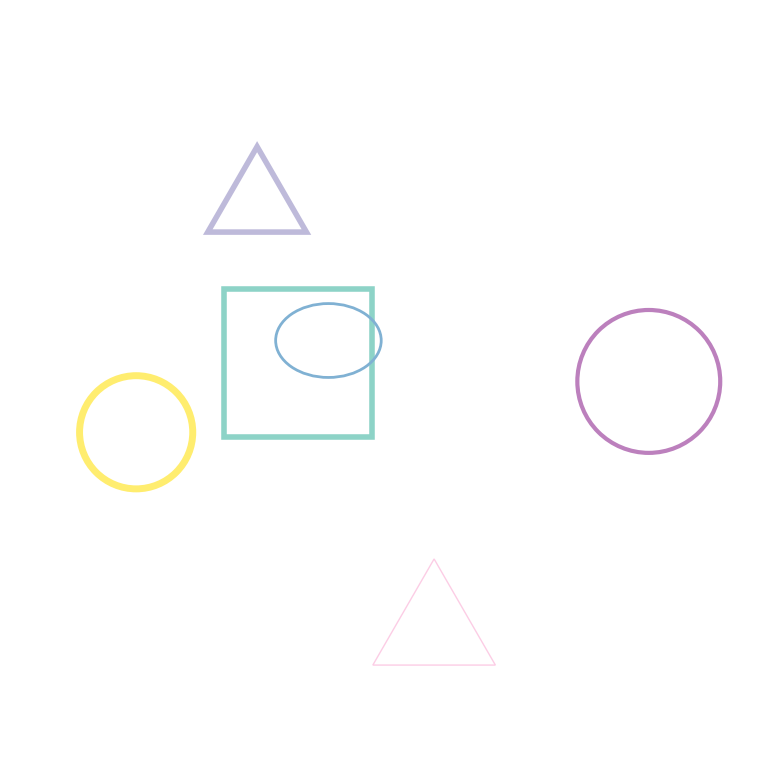[{"shape": "square", "thickness": 2, "radius": 0.48, "center": [0.387, 0.528]}, {"shape": "triangle", "thickness": 2, "radius": 0.37, "center": [0.334, 0.736]}, {"shape": "oval", "thickness": 1, "radius": 0.34, "center": [0.427, 0.558]}, {"shape": "triangle", "thickness": 0.5, "radius": 0.46, "center": [0.564, 0.182]}, {"shape": "circle", "thickness": 1.5, "radius": 0.46, "center": [0.843, 0.505]}, {"shape": "circle", "thickness": 2.5, "radius": 0.37, "center": [0.177, 0.439]}]